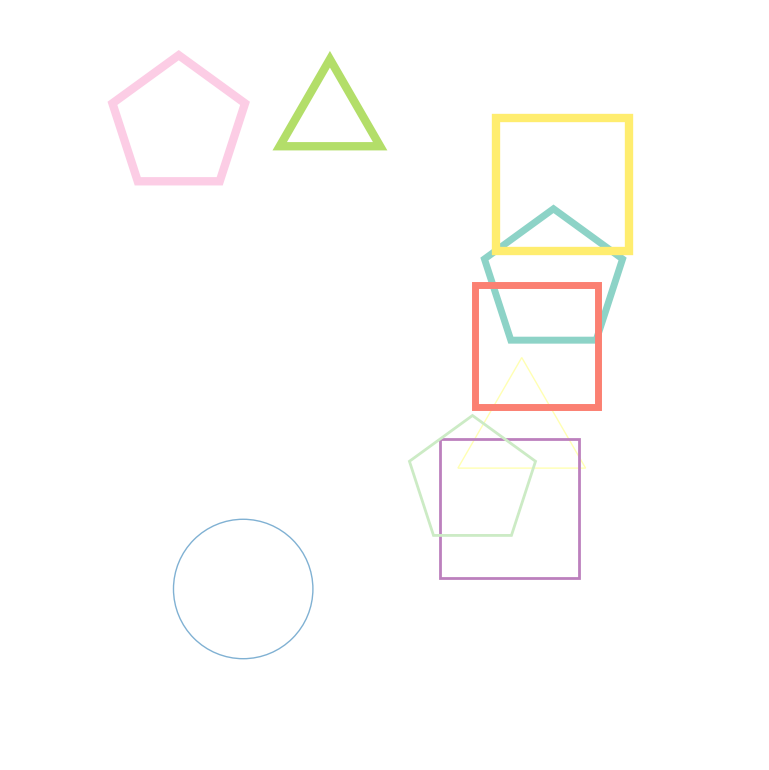[{"shape": "pentagon", "thickness": 2.5, "radius": 0.47, "center": [0.719, 0.635]}, {"shape": "triangle", "thickness": 0.5, "radius": 0.48, "center": [0.678, 0.44]}, {"shape": "square", "thickness": 2.5, "radius": 0.4, "center": [0.697, 0.551]}, {"shape": "circle", "thickness": 0.5, "radius": 0.45, "center": [0.316, 0.235]}, {"shape": "triangle", "thickness": 3, "radius": 0.38, "center": [0.428, 0.848]}, {"shape": "pentagon", "thickness": 3, "radius": 0.45, "center": [0.232, 0.838]}, {"shape": "square", "thickness": 1, "radius": 0.45, "center": [0.662, 0.34]}, {"shape": "pentagon", "thickness": 1, "radius": 0.43, "center": [0.614, 0.374]}, {"shape": "square", "thickness": 3, "radius": 0.43, "center": [0.731, 0.76]}]